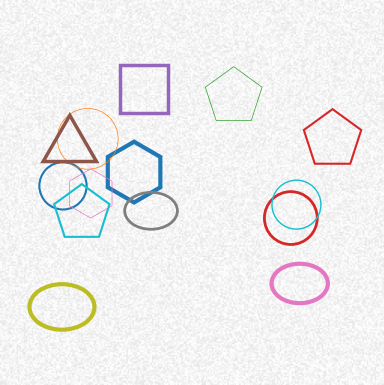[{"shape": "hexagon", "thickness": 3, "radius": 0.39, "center": [0.348, 0.553]}, {"shape": "circle", "thickness": 1.5, "radius": 0.31, "center": [0.164, 0.517]}, {"shape": "circle", "thickness": 0.5, "radius": 0.39, "center": [0.228, 0.639]}, {"shape": "pentagon", "thickness": 0.5, "radius": 0.39, "center": [0.607, 0.749]}, {"shape": "circle", "thickness": 2, "radius": 0.34, "center": [0.755, 0.434]}, {"shape": "pentagon", "thickness": 1.5, "radius": 0.39, "center": [0.864, 0.638]}, {"shape": "square", "thickness": 2.5, "radius": 0.32, "center": [0.374, 0.769]}, {"shape": "triangle", "thickness": 2.5, "radius": 0.4, "center": [0.181, 0.62]}, {"shape": "hexagon", "thickness": 0.5, "radius": 0.32, "center": [0.236, 0.498]}, {"shape": "oval", "thickness": 3, "radius": 0.37, "center": [0.779, 0.264]}, {"shape": "oval", "thickness": 2, "radius": 0.34, "center": [0.392, 0.452]}, {"shape": "oval", "thickness": 3, "radius": 0.42, "center": [0.161, 0.203]}, {"shape": "pentagon", "thickness": 1.5, "radius": 0.38, "center": [0.213, 0.446]}, {"shape": "circle", "thickness": 1, "radius": 0.32, "center": [0.77, 0.468]}]